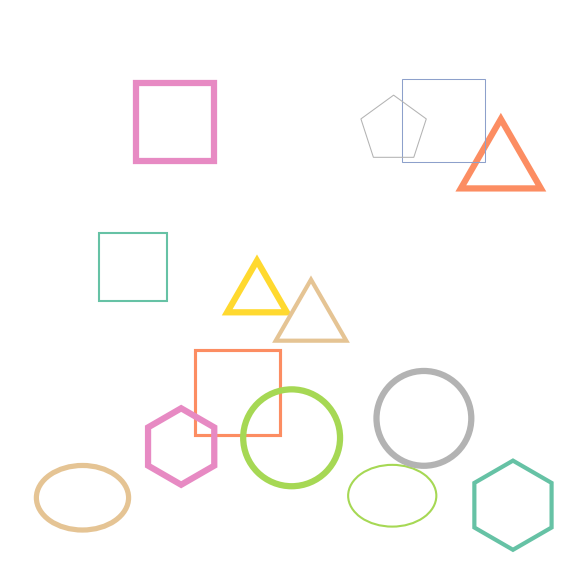[{"shape": "hexagon", "thickness": 2, "radius": 0.39, "center": [0.888, 0.124]}, {"shape": "square", "thickness": 1, "radius": 0.3, "center": [0.231, 0.537]}, {"shape": "triangle", "thickness": 3, "radius": 0.4, "center": [0.867, 0.713]}, {"shape": "square", "thickness": 1.5, "radius": 0.37, "center": [0.412, 0.32]}, {"shape": "square", "thickness": 0.5, "radius": 0.36, "center": [0.768, 0.79]}, {"shape": "hexagon", "thickness": 3, "radius": 0.33, "center": [0.314, 0.226]}, {"shape": "square", "thickness": 3, "radius": 0.34, "center": [0.304, 0.787]}, {"shape": "oval", "thickness": 1, "radius": 0.38, "center": [0.679, 0.141]}, {"shape": "circle", "thickness": 3, "radius": 0.42, "center": [0.505, 0.241]}, {"shape": "triangle", "thickness": 3, "radius": 0.3, "center": [0.445, 0.488]}, {"shape": "oval", "thickness": 2.5, "radius": 0.4, "center": [0.143, 0.137]}, {"shape": "triangle", "thickness": 2, "radius": 0.35, "center": [0.539, 0.444]}, {"shape": "pentagon", "thickness": 0.5, "radius": 0.3, "center": [0.682, 0.775]}, {"shape": "circle", "thickness": 3, "radius": 0.41, "center": [0.734, 0.275]}]